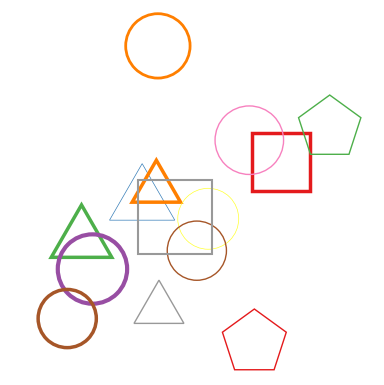[{"shape": "pentagon", "thickness": 1, "radius": 0.44, "center": [0.661, 0.11]}, {"shape": "square", "thickness": 2.5, "radius": 0.38, "center": [0.73, 0.578]}, {"shape": "triangle", "thickness": 0.5, "radius": 0.49, "center": [0.369, 0.477]}, {"shape": "pentagon", "thickness": 1, "radius": 0.43, "center": [0.856, 0.668]}, {"shape": "triangle", "thickness": 2.5, "radius": 0.45, "center": [0.212, 0.377]}, {"shape": "circle", "thickness": 3, "radius": 0.45, "center": [0.24, 0.301]}, {"shape": "triangle", "thickness": 2.5, "radius": 0.36, "center": [0.406, 0.511]}, {"shape": "circle", "thickness": 2, "radius": 0.42, "center": [0.41, 0.881]}, {"shape": "circle", "thickness": 0.5, "radius": 0.4, "center": [0.541, 0.432]}, {"shape": "circle", "thickness": 1, "radius": 0.38, "center": [0.511, 0.349]}, {"shape": "circle", "thickness": 2.5, "radius": 0.38, "center": [0.175, 0.173]}, {"shape": "circle", "thickness": 1, "radius": 0.44, "center": [0.648, 0.636]}, {"shape": "square", "thickness": 1.5, "radius": 0.48, "center": [0.453, 0.436]}, {"shape": "triangle", "thickness": 1, "radius": 0.37, "center": [0.413, 0.197]}]